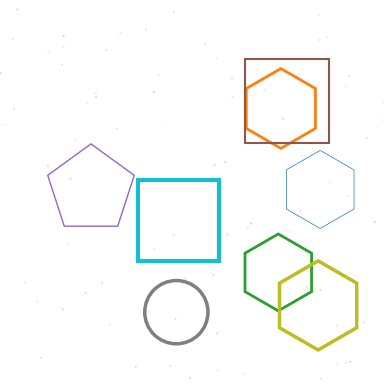[{"shape": "hexagon", "thickness": 0.5, "radius": 0.51, "center": [0.832, 0.508]}, {"shape": "hexagon", "thickness": 2, "radius": 0.52, "center": [0.73, 0.718]}, {"shape": "hexagon", "thickness": 2, "radius": 0.5, "center": [0.723, 0.292]}, {"shape": "pentagon", "thickness": 1, "radius": 0.59, "center": [0.236, 0.508]}, {"shape": "square", "thickness": 1.5, "radius": 0.54, "center": [0.746, 0.738]}, {"shape": "circle", "thickness": 2.5, "radius": 0.41, "center": [0.458, 0.189]}, {"shape": "hexagon", "thickness": 2.5, "radius": 0.58, "center": [0.826, 0.207]}, {"shape": "square", "thickness": 3, "radius": 0.53, "center": [0.464, 0.426]}]